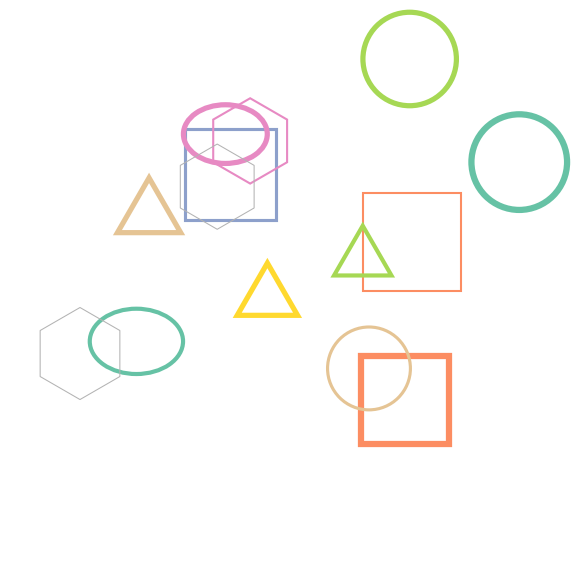[{"shape": "circle", "thickness": 3, "radius": 0.41, "center": [0.899, 0.718]}, {"shape": "oval", "thickness": 2, "radius": 0.4, "center": [0.236, 0.408]}, {"shape": "square", "thickness": 3, "radius": 0.38, "center": [0.701, 0.307]}, {"shape": "square", "thickness": 1, "radius": 0.42, "center": [0.713, 0.581]}, {"shape": "square", "thickness": 1.5, "radius": 0.39, "center": [0.399, 0.697]}, {"shape": "oval", "thickness": 2.5, "radius": 0.36, "center": [0.39, 0.767]}, {"shape": "hexagon", "thickness": 1, "radius": 0.37, "center": [0.433, 0.755]}, {"shape": "circle", "thickness": 2.5, "radius": 0.4, "center": [0.709, 0.897]}, {"shape": "triangle", "thickness": 2, "radius": 0.29, "center": [0.628, 0.551]}, {"shape": "triangle", "thickness": 2.5, "radius": 0.3, "center": [0.463, 0.483]}, {"shape": "triangle", "thickness": 2.5, "radius": 0.32, "center": [0.258, 0.628]}, {"shape": "circle", "thickness": 1.5, "radius": 0.36, "center": [0.639, 0.361]}, {"shape": "hexagon", "thickness": 0.5, "radius": 0.37, "center": [0.376, 0.676]}, {"shape": "hexagon", "thickness": 0.5, "radius": 0.4, "center": [0.139, 0.387]}]